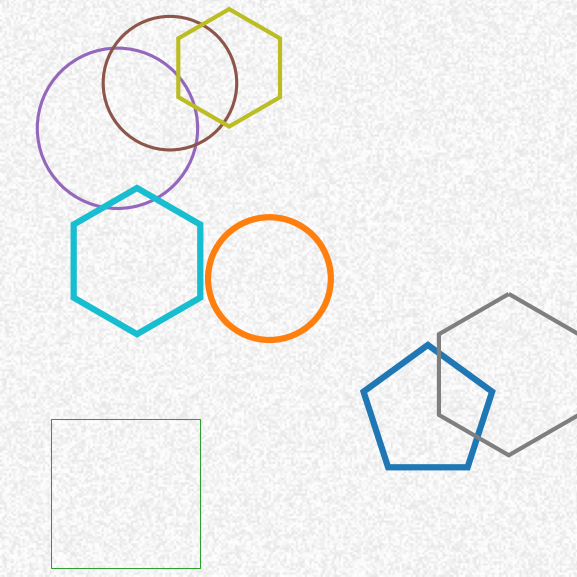[{"shape": "pentagon", "thickness": 3, "radius": 0.59, "center": [0.741, 0.285]}, {"shape": "circle", "thickness": 3, "radius": 0.53, "center": [0.467, 0.517]}, {"shape": "square", "thickness": 0.5, "radius": 0.64, "center": [0.217, 0.145]}, {"shape": "circle", "thickness": 1.5, "radius": 0.69, "center": [0.203, 0.777]}, {"shape": "circle", "thickness": 1.5, "radius": 0.58, "center": [0.294, 0.855]}, {"shape": "hexagon", "thickness": 2, "radius": 0.7, "center": [0.881, 0.351]}, {"shape": "hexagon", "thickness": 2, "radius": 0.51, "center": [0.397, 0.882]}, {"shape": "hexagon", "thickness": 3, "radius": 0.63, "center": [0.237, 0.547]}]